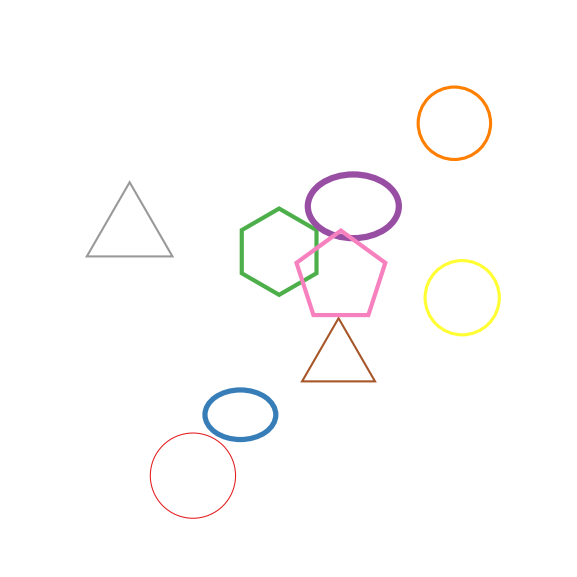[{"shape": "circle", "thickness": 0.5, "radius": 0.37, "center": [0.334, 0.176]}, {"shape": "oval", "thickness": 2.5, "radius": 0.31, "center": [0.416, 0.281]}, {"shape": "hexagon", "thickness": 2, "radius": 0.37, "center": [0.483, 0.563]}, {"shape": "oval", "thickness": 3, "radius": 0.39, "center": [0.612, 0.642]}, {"shape": "circle", "thickness": 1.5, "radius": 0.31, "center": [0.787, 0.786]}, {"shape": "circle", "thickness": 1.5, "radius": 0.32, "center": [0.8, 0.484]}, {"shape": "triangle", "thickness": 1, "radius": 0.36, "center": [0.586, 0.375]}, {"shape": "pentagon", "thickness": 2, "radius": 0.4, "center": [0.59, 0.519]}, {"shape": "triangle", "thickness": 1, "radius": 0.43, "center": [0.224, 0.598]}]